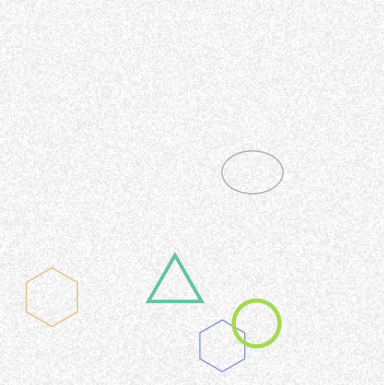[{"shape": "triangle", "thickness": 2.5, "radius": 0.4, "center": [0.455, 0.257]}, {"shape": "hexagon", "thickness": 1, "radius": 0.34, "center": [0.577, 0.102]}, {"shape": "circle", "thickness": 3, "radius": 0.3, "center": [0.667, 0.16]}, {"shape": "hexagon", "thickness": 1, "radius": 0.38, "center": [0.135, 0.228]}, {"shape": "oval", "thickness": 1, "radius": 0.4, "center": [0.656, 0.552]}]